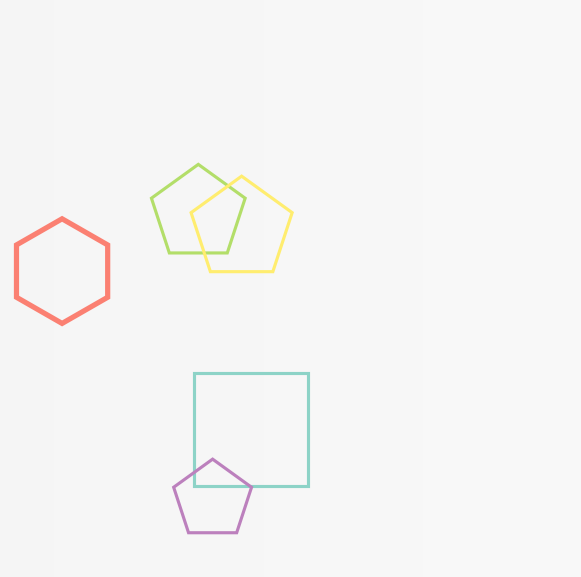[{"shape": "square", "thickness": 1.5, "radius": 0.49, "center": [0.432, 0.256]}, {"shape": "hexagon", "thickness": 2.5, "radius": 0.45, "center": [0.107, 0.53]}, {"shape": "pentagon", "thickness": 1.5, "radius": 0.42, "center": [0.341, 0.63]}, {"shape": "pentagon", "thickness": 1.5, "radius": 0.35, "center": [0.366, 0.134]}, {"shape": "pentagon", "thickness": 1.5, "radius": 0.46, "center": [0.416, 0.603]}]